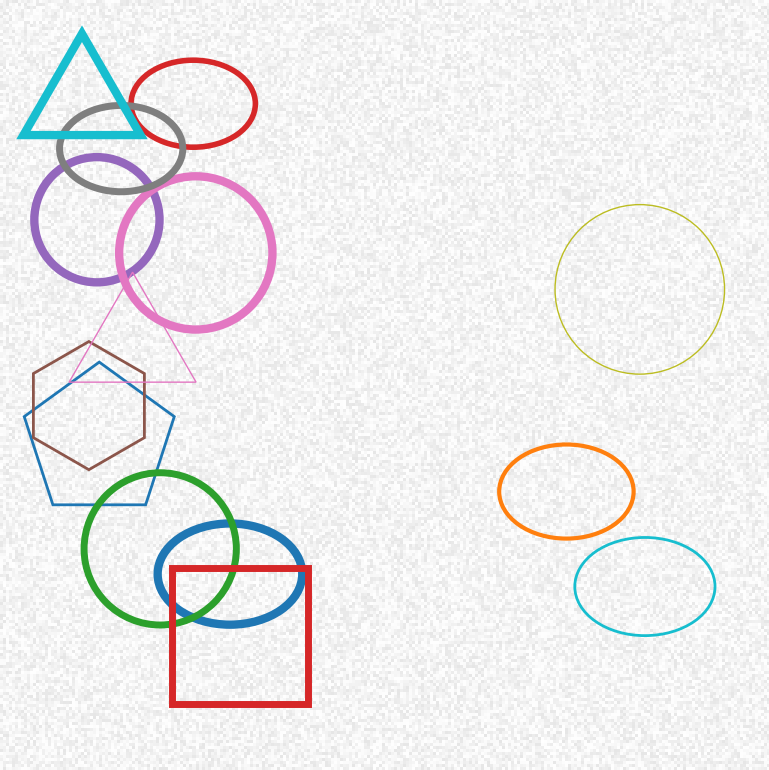[{"shape": "pentagon", "thickness": 1, "radius": 0.51, "center": [0.129, 0.427]}, {"shape": "oval", "thickness": 3, "radius": 0.47, "center": [0.299, 0.254]}, {"shape": "oval", "thickness": 1.5, "radius": 0.44, "center": [0.736, 0.362]}, {"shape": "circle", "thickness": 2.5, "radius": 0.49, "center": [0.208, 0.287]}, {"shape": "square", "thickness": 2.5, "radius": 0.44, "center": [0.312, 0.174]}, {"shape": "oval", "thickness": 2, "radius": 0.4, "center": [0.251, 0.865]}, {"shape": "circle", "thickness": 3, "radius": 0.41, "center": [0.126, 0.715]}, {"shape": "hexagon", "thickness": 1, "radius": 0.42, "center": [0.115, 0.473]}, {"shape": "triangle", "thickness": 0.5, "radius": 0.48, "center": [0.172, 0.551]}, {"shape": "circle", "thickness": 3, "radius": 0.5, "center": [0.254, 0.672]}, {"shape": "oval", "thickness": 2.5, "radius": 0.4, "center": [0.157, 0.807]}, {"shape": "circle", "thickness": 0.5, "radius": 0.55, "center": [0.831, 0.624]}, {"shape": "triangle", "thickness": 3, "radius": 0.44, "center": [0.106, 0.868]}, {"shape": "oval", "thickness": 1, "radius": 0.46, "center": [0.838, 0.238]}]